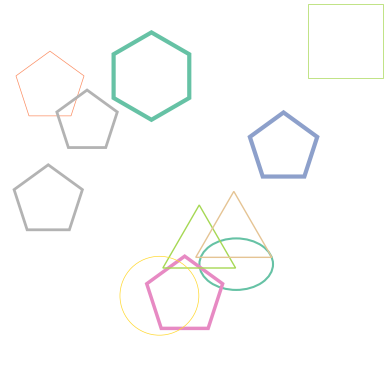[{"shape": "hexagon", "thickness": 3, "radius": 0.57, "center": [0.393, 0.802]}, {"shape": "oval", "thickness": 1.5, "radius": 0.48, "center": [0.614, 0.314]}, {"shape": "pentagon", "thickness": 0.5, "radius": 0.46, "center": [0.13, 0.774]}, {"shape": "pentagon", "thickness": 3, "radius": 0.46, "center": [0.736, 0.616]}, {"shape": "pentagon", "thickness": 2.5, "radius": 0.52, "center": [0.48, 0.231]}, {"shape": "square", "thickness": 0.5, "radius": 0.48, "center": [0.897, 0.893]}, {"shape": "triangle", "thickness": 1, "radius": 0.55, "center": [0.517, 0.358]}, {"shape": "circle", "thickness": 0.5, "radius": 0.51, "center": [0.414, 0.232]}, {"shape": "triangle", "thickness": 1, "radius": 0.57, "center": [0.607, 0.389]}, {"shape": "pentagon", "thickness": 2, "radius": 0.47, "center": [0.125, 0.479]}, {"shape": "pentagon", "thickness": 2, "radius": 0.41, "center": [0.226, 0.684]}]